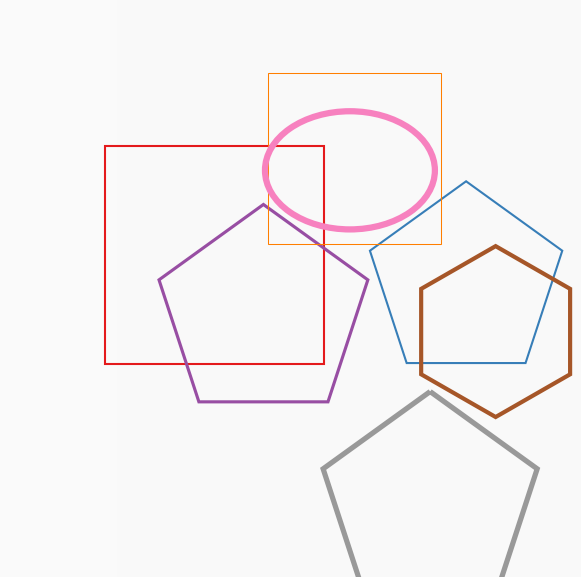[{"shape": "square", "thickness": 1, "radius": 0.94, "center": [0.369, 0.558]}, {"shape": "pentagon", "thickness": 1, "radius": 0.87, "center": [0.802, 0.511]}, {"shape": "pentagon", "thickness": 1.5, "radius": 0.94, "center": [0.453, 0.456]}, {"shape": "square", "thickness": 0.5, "radius": 0.74, "center": [0.61, 0.724]}, {"shape": "hexagon", "thickness": 2, "radius": 0.74, "center": [0.853, 0.425]}, {"shape": "oval", "thickness": 3, "radius": 0.73, "center": [0.602, 0.704]}, {"shape": "pentagon", "thickness": 2.5, "radius": 0.97, "center": [0.74, 0.127]}]